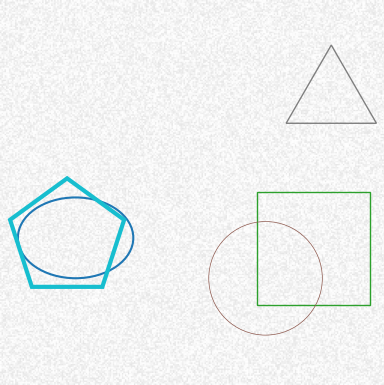[{"shape": "oval", "thickness": 1.5, "radius": 0.75, "center": [0.196, 0.382]}, {"shape": "square", "thickness": 1, "radius": 0.73, "center": [0.815, 0.354]}, {"shape": "circle", "thickness": 0.5, "radius": 0.74, "center": [0.69, 0.277]}, {"shape": "triangle", "thickness": 1, "radius": 0.68, "center": [0.86, 0.747]}, {"shape": "pentagon", "thickness": 3, "radius": 0.78, "center": [0.174, 0.381]}]